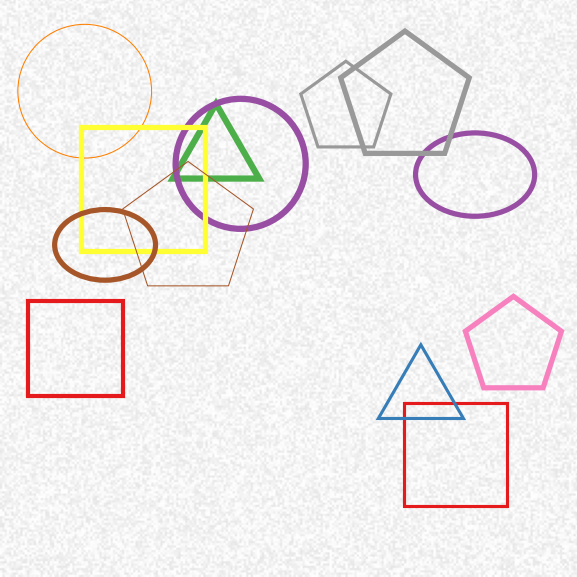[{"shape": "square", "thickness": 2, "radius": 0.41, "center": [0.131, 0.396]}, {"shape": "square", "thickness": 1.5, "radius": 0.45, "center": [0.789, 0.212]}, {"shape": "triangle", "thickness": 1.5, "radius": 0.43, "center": [0.729, 0.317]}, {"shape": "triangle", "thickness": 3, "radius": 0.43, "center": [0.374, 0.733]}, {"shape": "circle", "thickness": 3, "radius": 0.56, "center": [0.417, 0.715]}, {"shape": "oval", "thickness": 2.5, "radius": 0.52, "center": [0.823, 0.697]}, {"shape": "circle", "thickness": 0.5, "radius": 0.58, "center": [0.147, 0.841]}, {"shape": "square", "thickness": 2.5, "radius": 0.53, "center": [0.248, 0.672]}, {"shape": "oval", "thickness": 2.5, "radius": 0.44, "center": [0.182, 0.575]}, {"shape": "pentagon", "thickness": 0.5, "radius": 0.6, "center": [0.326, 0.6]}, {"shape": "pentagon", "thickness": 2.5, "radius": 0.44, "center": [0.889, 0.398]}, {"shape": "pentagon", "thickness": 2.5, "radius": 0.59, "center": [0.701, 0.828]}, {"shape": "pentagon", "thickness": 1.5, "radius": 0.41, "center": [0.599, 0.811]}]